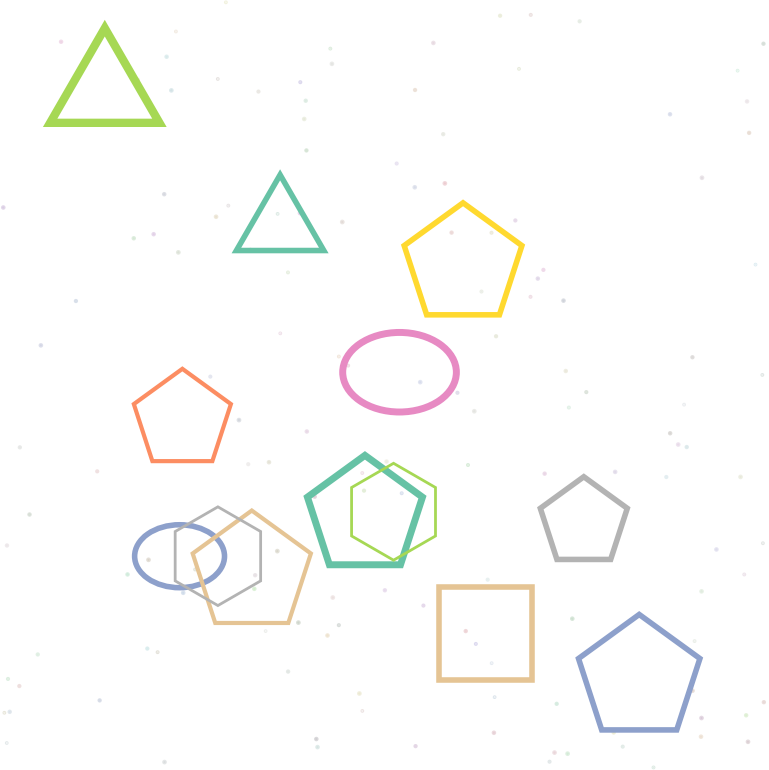[{"shape": "pentagon", "thickness": 2.5, "radius": 0.39, "center": [0.474, 0.33]}, {"shape": "triangle", "thickness": 2, "radius": 0.33, "center": [0.364, 0.707]}, {"shape": "pentagon", "thickness": 1.5, "radius": 0.33, "center": [0.237, 0.455]}, {"shape": "oval", "thickness": 2, "radius": 0.29, "center": [0.233, 0.278]}, {"shape": "pentagon", "thickness": 2, "radius": 0.41, "center": [0.83, 0.119]}, {"shape": "oval", "thickness": 2.5, "radius": 0.37, "center": [0.519, 0.517]}, {"shape": "triangle", "thickness": 3, "radius": 0.41, "center": [0.136, 0.881]}, {"shape": "hexagon", "thickness": 1, "radius": 0.31, "center": [0.511, 0.335]}, {"shape": "pentagon", "thickness": 2, "radius": 0.4, "center": [0.601, 0.656]}, {"shape": "square", "thickness": 2, "radius": 0.3, "center": [0.631, 0.177]}, {"shape": "pentagon", "thickness": 1.5, "radius": 0.4, "center": [0.327, 0.256]}, {"shape": "hexagon", "thickness": 1, "radius": 0.32, "center": [0.283, 0.278]}, {"shape": "pentagon", "thickness": 2, "radius": 0.3, "center": [0.758, 0.321]}]